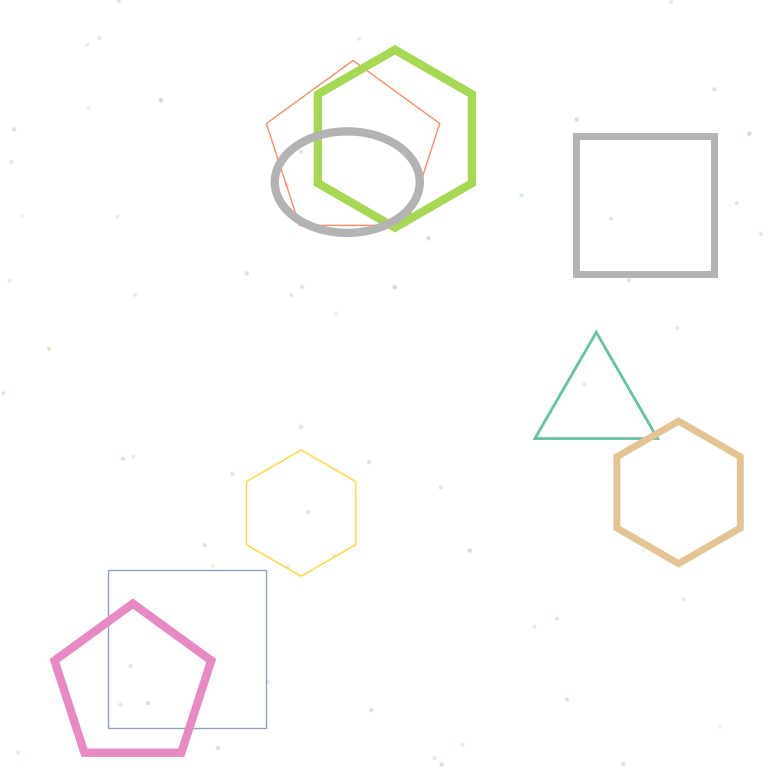[{"shape": "triangle", "thickness": 1, "radius": 0.46, "center": [0.774, 0.476]}, {"shape": "pentagon", "thickness": 0.5, "radius": 0.59, "center": [0.459, 0.803]}, {"shape": "square", "thickness": 0.5, "radius": 0.51, "center": [0.243, 0.157]}, {"shape": "pentagon", "thickness": 3, "radius": 0.54, "center": [0.173, 0.109]}, {"shape": "hexagon", "thickness": 3, "radius": 0.58, "center": [0.513, 0.82]}, {"shape": "hexagon", "thickness": 0.5, "radius": 0.41, "center": [0.391, 0.334]}, {"shape": "hexagon", "thickness": 2.5, "radius": 0.46, "center": [0.881, 0.361]}, {"shape": "square", "thickness": 2.5, "radius": 0.45, "center": [0.838, 0.734]}, {"shape": "oval", "thickness": 3, "radius": 0.47, "center": [0.451, 0.763]}]